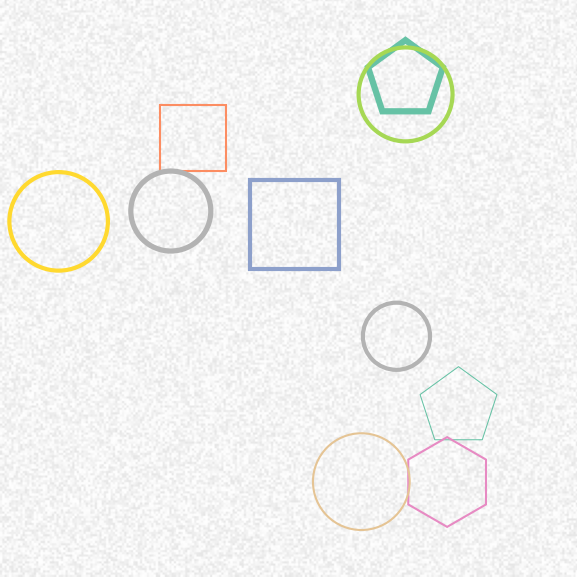[{"shape": "pentagon", "thickness": 3, "radius": 0.34, "center": [0.702, 0.862]}, {"shape": "pentagon", "thickness": 0.5, "radius": 0.35, "center": [0.794, 0.294]}, {"shape": "square", "thickness": 1, "radius": 0.29, "center": [0.334, 0.761]}, {"shape": "square", "thickness": 2, "radius": 0.39, "center": [0.51, 0.61]}, {"shape": "hexagon", "thickness": 1, "radius": 0.39, "center": [0.774, 0.164]}, {"shape": "circle", "thickness": 2, "radius": 0.41, "center": [0.702, 0.836]}, {"shape": "circle", "thickness": 2, "radius": 0.43, "center": [0.102, 0.616]}, {"shape": "circle", "thickness": 1, "radius": 0.42, "center": [0.626, 0.165]}, {"shape": "circle", "thickness": 2, "radius": 0.29, "center": [0.687, 0.417]}, {"shape": "circle", "thickness": 2.5, "radius": 0.35, "center": [0.296, 0.634]}]